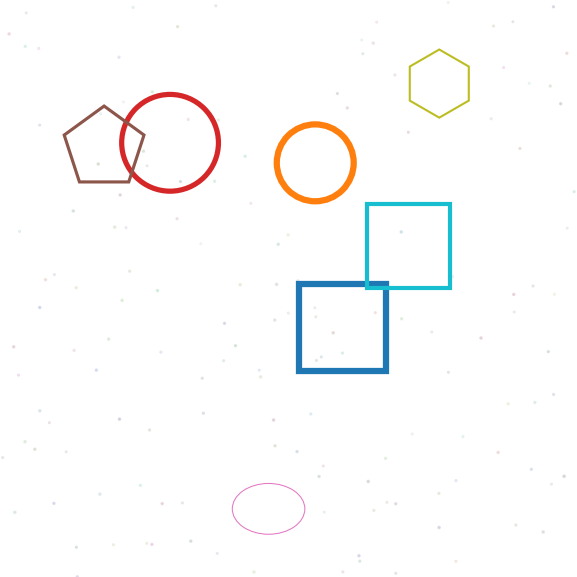[{"shape": "square", "thickness": 3, "radius": 0.38, "center": [0.593, 0.432]}, {"shape": "circle", "thickness": 3, "radius": 0.33, "center": [0.546, 0.717]}, {"shape": "circle", "thickness": 2.5, "radius": 0.42, "center": [0.294, 0.752]}, {"shape": "pentagon", "thickness": 1.5, "radius": 0.36, "center": [0.18, 0.743]}, {"shape": "oval", "thickness": 0.5, "radius": 0.31, "center": [0.465, 0.118]}, {"shape": "hexagon", "thickness": 1, "radius": 0.29, "center": [0.761, 0.854]}, {"shape": "square", "thickness": 2, "radius": 0.36, "center": [0.707, 0.573]}]